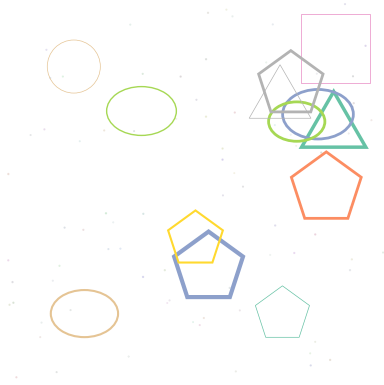[{"shape": "pentagon", "thickness": 0.5, "radius": 0.37, "center": [0.734, 0.184]}, {"shape": "triangle", "thickness": 2.5, "radius": 0.48, "center": [0.867, 0.666]}, {"shape": "pentagon", "thickness": 2, "radius": 0.48, "center": [0.848, 0.51]}, {"shape": "pentagon", "thickness": 3, "radius": 0.47, "center": [0.542, 0.304]}, {"shape": "oval", "thickness": 2, "radius": 0.46, "center": [0.826, 0.703]}, {"shape": "square", "thickness": 0.5, "radius": 0.44, "center": [0.871, 0.874]}, {"shape": "oval", "thickness": 1, "radius": 0.45, "center": [0.368, 0.712]}, {"shape": "oval", "thickness": 2, "radius": 0.37, "center": [0.771, 0.684]}, {"shape": "pentagon", "thickness": 1.5, "radius": 0.37, "center": [0.508, 0.379]}, {"shape": "oval", "thickness": 1.5, "radius": 0.44, "center": [0.219, 0.185]}, {"shape": "circle", "thickness": 0.5, "radius": 0.34, "center": [0.192, 0.827]}, {"shape": "pentagon", "thickness": 2, "radius": 0.44, "center": [0.755, 0.781]}, {"shape": "triangle", "thickness": 0.5, "radius": 0.46, "center": [0.727, 0.739]}]